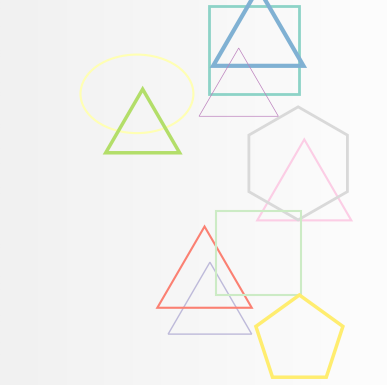[{"shape": "square", "thickness": 2, "radius": 0.58, "center": [0.655, 0.87]}, {"shape": "oval", "thickness": 1.5, "radius": 0.73, "center": [0.353, 0.756]}, {"shape": "triangle", "thickness": 1, "radius": 0.62, "center": [0.542, 0.194]}, {"shape": "triangle", "thickness": 1.5, "radius": 0.7, "center": [0.528, 0.271]}, {"shape": "triangle", "thickness": 3, "radius": 0.67, "center": [0.667, 0.896]}, {"shape": "triangle", "thickness": 2.5, "radius": 0.55, "center": [0.368, 0.658]}, {"shape": "triangle", "thickness": 1.5, "radius": 0.7, "center": [0.785, 0.498]}, {"shape": "hexagon", "thickness": 2, "radius": 0.73, "center": [0.769, 0.576]}, {"shape": "triangle", "thickness": 0.5, "radius": 0.59, "center": [0.616, 0.757]}, {"shape": "square", "thickness": 1.5, "radius": 0.55, "center": [0.666, 0.342]}, {"shape": "pentagon", "thickness": 2.5, "radius": 0.59, "center": [0.773, 0.116]}]